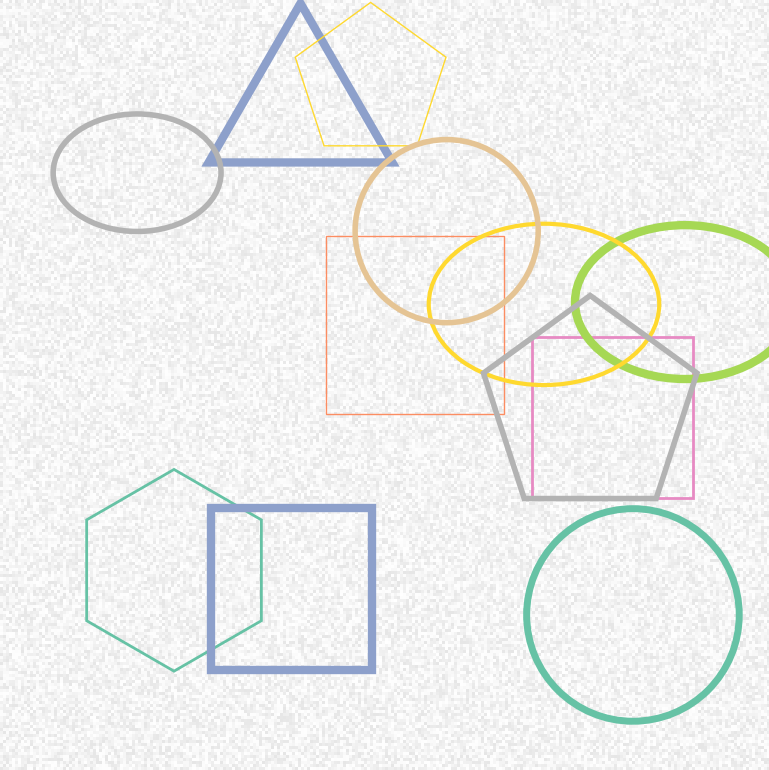[{"shape": "circle", "thickness": 2.5, "radius": 0.69, "center": [0.822, 0.201]}, {"shape": "hexagon", "thickness": 1, "radius": 0.65, "center": [0.226, 0.259]}, {"shape": "square", "thickness": 0.5, "radius": 0.58, "center": [0.539, 0.578]}, {"shape": "triangle", "thickness": 3, "radius": 0.69, "center": [0.39, 0.858]}, {"shape": "square", "thickness": 3, "radius": 0.52, "center": [0.378, 0.235]}, {"shape": "square", "thickness": 1, "radius": 0.52, "center": [0.795, 0.458]}, {"shape": "oval", "thickness": 3, "radius": 0.71, "center": [0.89, 0.608]}, {"shape": "oval", "thickness": 1.5, "radius": 0.75, "center": [0.706, 0.605]}, {"shape": "pentagon", "thickness": 0.5, "radius": 0.51, "center": [0.481, 0.894]}, {"shape": "circle", "thickness": 2, "radius": 0.59, "center": [0.58, 0.7]}, {"shape": "pentagon", "thickness": 2, "radius": 0.73, "center": [0.767, 0.47]}, {"shape": "oval", "thickness": 2, "radius": 0.55, "center": [0.178, 0.776]}]